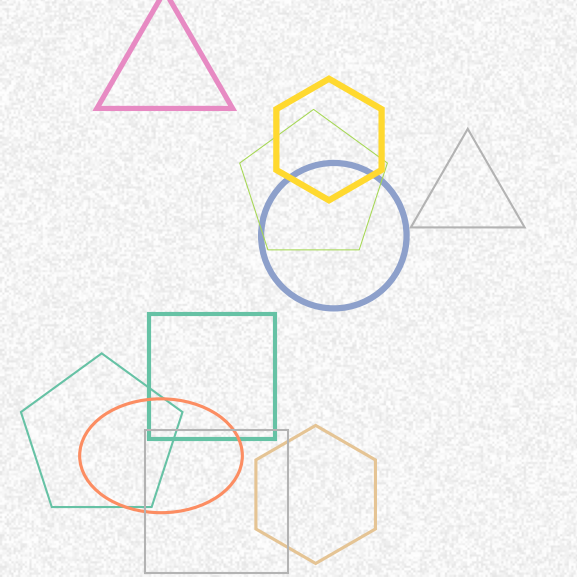[{"shape": "square", "thickness": 2, "radius": 0.54, "center": [0.368, 0.347]}, {"shape": "pentagon", "thickness": 1, "radius": 0.74, "center": [0.176, 0.24]}, {"shape": "oval", "thickness": 1.5, "radius": 0.7, "center": [0.279, 0.21]}, {"shape": "circle", "thickness": 3, "radius": 0.63, "center": [0.578, 0.591]}, {"shape": "triangle", "thickness": 2.5, "radius": 0.68, "center": [0.285, 0.879]}, {"shape": "pentagon", "thickness": 0.5, "radius": 0.67, "center": [0.543, 0.675]}, {"shape": "hexagon", "thickness": 3, "radius": 0.53, "center": [0.57, 0.757]}, {"shape": "hexagon", "thickness": 1.5, "radius": 0.6, "center": [0.547, 0.143]}, {"shape": "triangle", "thickness": 1, "radius": 0.57, "center": [0.81, 0.662]}, {"shape": "square", "thickness": 1, "radius": 0.62, "center": [0.375, 0.13]}]